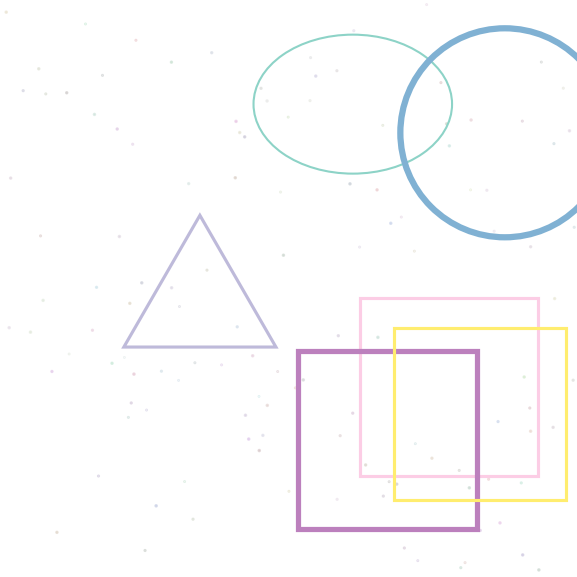[{"shape": "oval", "thickness": 1, "radius": 0.86, "center": [0.611, 0.819]}, {"shape": "triangle", "thickness": 1.5, "radius": 0.76, "center": [0.346, 0.474]}, {"shape": "circle", "thickness": 3, "radius": 0.9, "center": [0.874, 0.769]}, {"shape": "square", "thickness": 1.5, "radius": 0.77, "center": [0.778, 0.33]}, {"shape": "square", "thickness": 2.5, "radius": 0.77, "center": [0.671, 0.238]}, {"shape": "square", "thickness": 1.5, "radius": 0.75, "center": [0.831, 0.282]}]